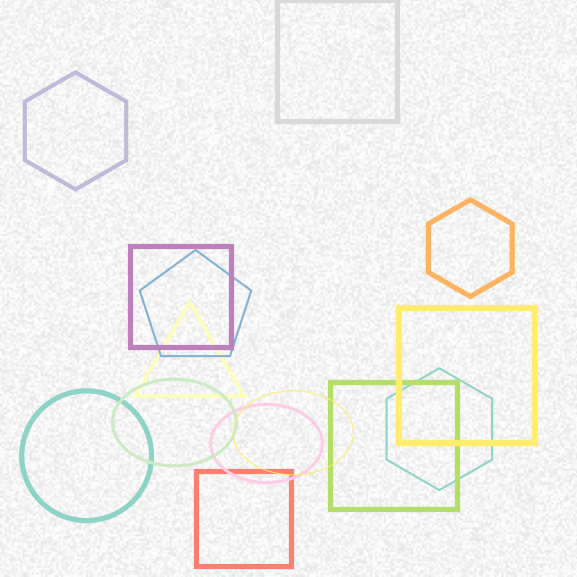[{"shape": "circle", "thickness": 2.5, "radius": 0.56, "center": [0.15, 0.21]}, {"shape": "hexagon", "thickness": 1, "radius": 0.53, "center": [0.761, 0.256]}, {"shape": "triangle", "thickness": 1.5, "radius": 0.54, "center": [0.329, 0.368]}, {"shape": "hexagon", "thickness": 2, "radius": 0.51, "center": [0.131, 0.772]}, {"shape": "square", "thickness": 2.5, "radius": 0.41, "center": [0.421, 0.101]}, {"shape": "pentagon", "thickness": 1, "radius": 0.51, "center": [0.339, 0.465]}, {"shape": "hexagon", "thickness": 2.5, "radius": 0.42, "center": [0.814, 0.57]}, {"shape": "square", "thickness": 2.5, "radius": 0.55, "center": [0.682, 0.227]}, {"shape": "oval", "thickness": 1.5, "radius": 0.48, "center": [0.461, 0.231]}, {"shape": "square", "thickness": 2.5, "radius": 0.52, "center": [0.584, 0.895]}, {"shape": "square", "thickness": 2.5, "radius": 0.43, "center": [0.313, 0.486]}, {"shape": "oval", "thickness": 1.5, "radius": 0.54, "center": [0.302, 0.268]}, {"shape": "square", "thickness": 3, "radius": 0.59, "center": [0.808, 0.349]}, {"shape": "oval", "thickness": 0.5, "radius": 0.52, "center": [0.508, 0.25]}]